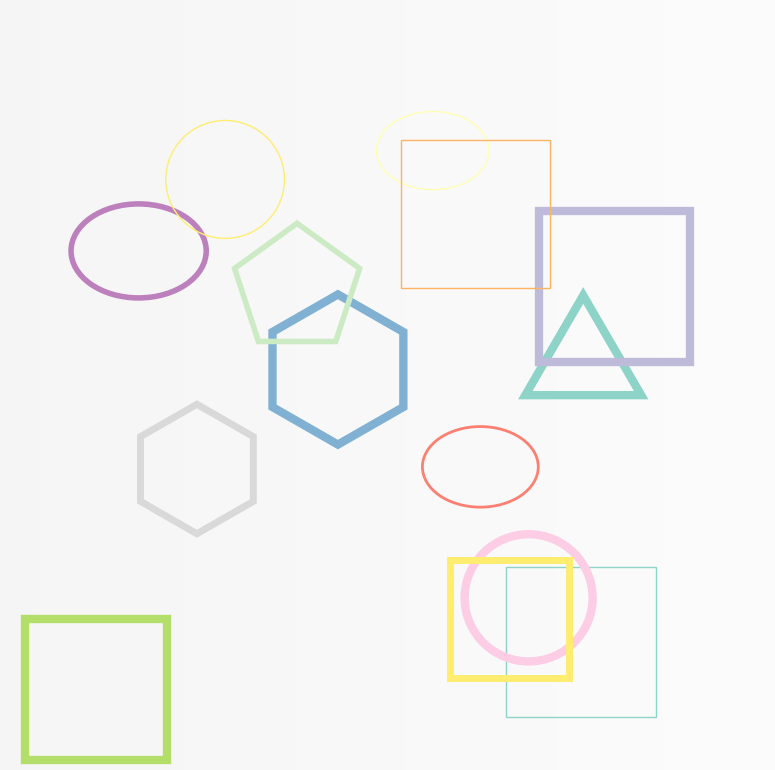[{"shape": "triangle", "thickness": 3, "radius": 0.43, "center": [0.753, 0.53]}, {"shape": "square", "thickness": 0.5, "radius": 0.48, "center": [0.75, 0.166]}, {"shape": "oval", "thickness": 0.5, "radius": 0.36, "center": [0.558, 0.804]}, {"shape": "square", "thickness": 3, "radius": 0.49, "center": [0.793, 0.628]}, {"shape": "oval", "thickness": 1, "radius": 0.37, "center": [0.62, 0.394]}, {"shape": "hexagon", "thickness": 3, "radius": 0.49, "center": [0.436, 0.52]}, {"shape": "square", "thickness": 0.5, "radius": 0.48, "center": [0.613, 0.723]}, {"shape": "square", "thickness": 3, "radius": 0.46, "center": [0.124, 0.105]}, {"shape": "circle", "thickness": 3, "radius": 0.41, "center": [0.682, 0.224]}, {"shape": "hexagon", "thickness": 2.5, "radius": 0.42, "center": [0.254, 0.391]}, {"shape": "oval", "thickness": 2, "radius": 0.44, "center": [0.179, 0.674]}, {"shape": "pentagon", "thickness": 2, "radius": 0.42, "center": [0.383, 0.625]}, {"shape": "circle", "thickness": 0.5, "radius": 0.38, "center": [0.29, 0.767]}, {"shape": "square", "thickness": 2.5, "radius": 0.38, "center": [0.658, 0.196]}]